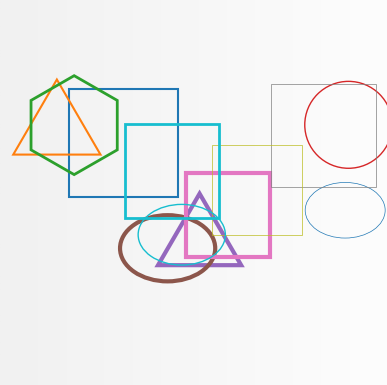[{"shape": "square", "thickness": 1.5, "radius": 0.7, "center": [0.319, 0.629]}, {"shape": "oval", "thickness": 0.5, "radius": 0.52, "center": [0.891, 0.454]}, {"shape": "triangle", "thickness": 1.5, "radius": 0.65, "center": [0.147, 0.663]}, {"shape": "hexagon", "thickness": 2, "radius": 0.64, "center": [0.191, 0.675]}, {"shape": "circle", "thickness": 1, "radius": 0.56, "center": [0.899, 0.676]}, {"shape": "triangle", "thickness": 3, "radius": 0.62, "center": [0.515, 0.373]}, {"shape": "oval", "thickness": 3, "radius": 0.61, "center": [0.433, 0.355]}, {"shape": "square", "thickness": 3, "radius": 0.55, "center": [0.589, 0.441]}, {"shape": "square", "thickness": 0.5, "radius": 0.67, "center": [0.835, 0.648]}, {"shape": "square", "thickness": 0.5, "radius": 0.59, "center": [0.663, 0.507]}, {"shape": "square", "thickness": 2, "radius": 0.61, "center": [0.444, 0.556]}, {"shape": "oval", "thickness": 1, "radius": 0.56, "center": [0.469, 0.39]}]